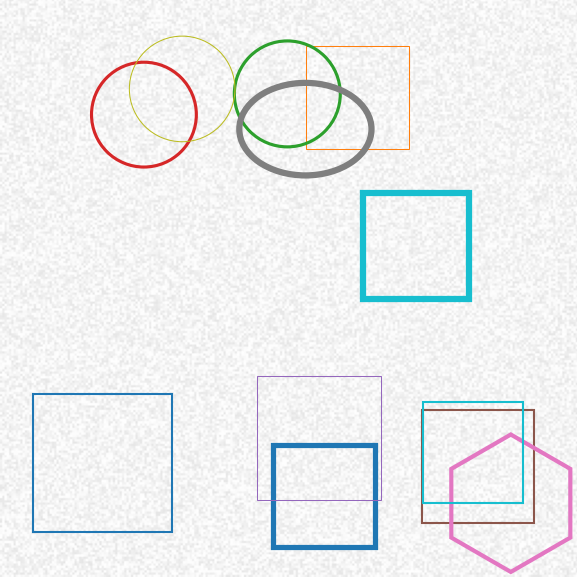[{"shape": "square", "thickness": 1, "radius": 0.6, "center": [0.177, 0.198]}, {"shape": "square", "thickness": 2.5, "radius": 0.44, "center": [0.561, 0.141]}, {"shape": "square", "thickness": 0.5, "radius": 0.45, "center": [0.62, 0.83]}, {"shape": "circle", "thickness": 1.5, "radius": 0.46, "center": [0.498, 0.837]}, {"shape": "circle", "thickness": 1.5, "radius": 0.45, "center": [0.249, 0.801]}, {"shape": "square", "thickness": 0.5, "radius": 0.54, "center": [0.553, 0.241]}, {"shape": "square", "thickness": 1, "radius": 0.49, "center": [0.828, 0.191]}, {"shape": "hexagon", "thickness": 2, "radius": 0.59, "center": [0.885, 0.128]}, {"shape": "oval", "thickness": 3, "radius": 0.57, "center": [0.529, 0.775]}, {"shape": "circle", "thickness": 0.5, "radius": 0.46, "center": [0.315, 0.845]}, {"shape": "square", "thickness": 3, "radius": 0.46, "center": [0.721, 0.573]}, {"shape": "square", "thickness": 1, "radius": 0.44, "center": [0.819, 0.216]}]